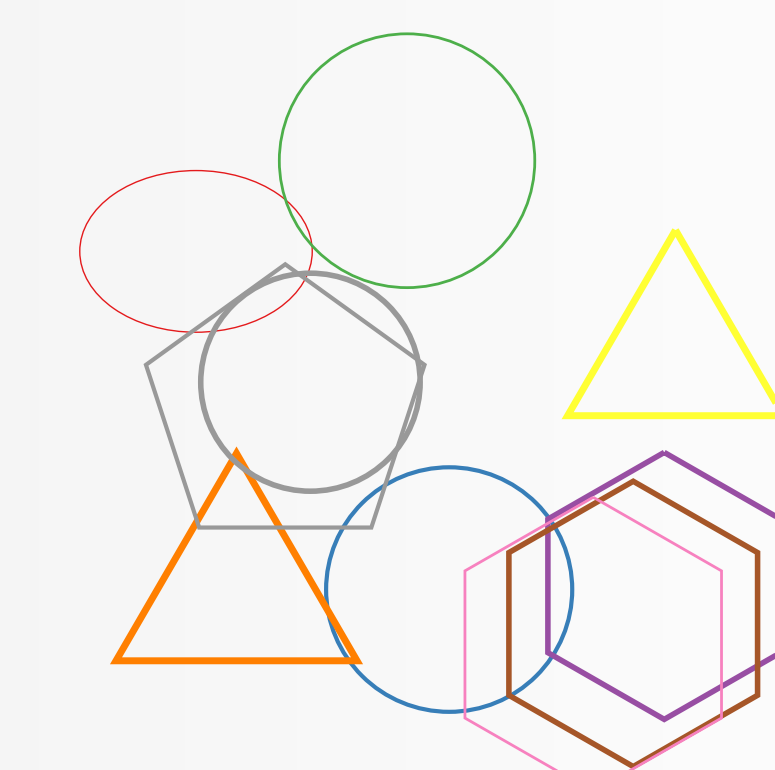[{"shape": "oval", "thickness": 0.5, "radius": 0.75, "center": [0.253, 0.674]}, {"shape": "circle", "thickness": 1.5, "radius": 0.79, "center": [0.58, 0.234]}, {"shape": "circle", "thickness": 1, "radius": 0.82, "center": [0.525, 0.791]}, {"shape": "hexagon", "thickness": 2, "radius": 0.87, "center": [0.857, 0.239]}, {"shape": "triangle", "thickness": 2.5, "radius": 0.9, "center": [0.305, 0.232]}, {"shape": "triangle", "thickness": 2.5, "radius": 0.8, "center": [0.872, 0.54]}, {"shape": "hexagon", "thickness": 2, "radius": 0.93, "center": [0.817, 0.19]}, {"shape": "hexagon", "thickness": 1, "radius": 0.96, "center": [0.765, 0.163]}, {"shape": "circle", "thickness": 2, "radius": 0.71, "center": [0.401, 0.504]}, {"shape": "pentagon", "thickness": 1.5, "radius": 0.94, "center": [0.368, 0.468]}]